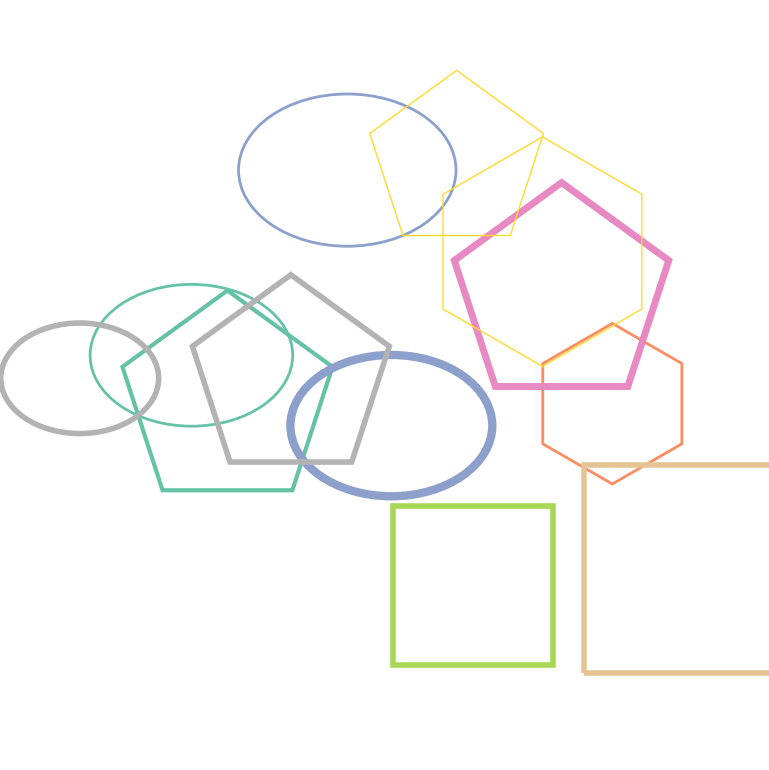[{"shape": "oval", "thickness": 1, "radius": 0.66, "center": [0.249, 0.539]}, {"shape": "pentagon", "thickness": 1.5, "radius": 0.72, "center": [0.295, 0.479]}, {"shape": "hexagon", "thickness": 1, "radius": 0.52, "center": [0.795, 0.476]}, {"shape": "oval", "thickness": 3, "radius": 0.66, "center": [0.508, 0.447]}, {"shape": "oval", "thickness": 1, "radius": 0.71, "center": [0.451, 0.779]}, {"shape": "pentagon", "thickness": 2.5, "radius": 0.73, "center": [0.729, 0.616]}, {"shape": "square", "thickness": 2, "radius": 0.52, "center": [0.614, 0.239]}, {"shape": "hexagon", "thickness": 0.5, "radius": 0.75, "center": [0.704, 0.673]}, {"shape": "pentagon", "thickness": 0.5, "radius": 0.59, "center": [0.593, 0.79]}, {"shape": "square", "thickness": 2, "radius": 0.67, "center": [0.893, 0.261]}, {"shape": "oval", "thickness": 2, "radius": 0.51, "center": [0.104, 0.509]}, {"shape": "pentagon", "thickness": 2, "radius": 0.67, "center": [0.378, 0.509]}]